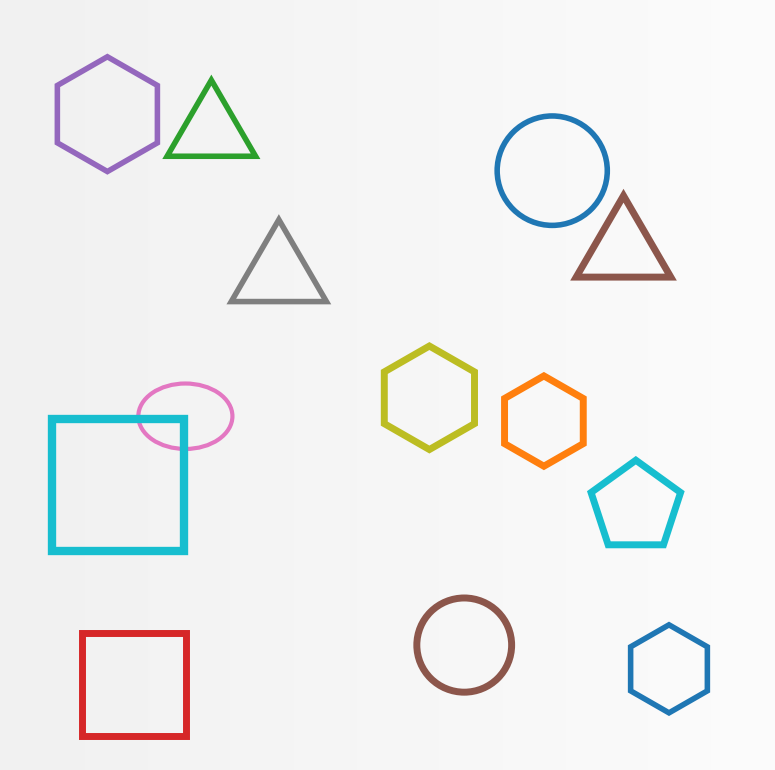[{"shape": "circle", "thickness": 2, "radius": 0.36, "center": [0.713, 0.778]}, {"shape": "hexagon", "thickness": 2, "radius": 0.29, "center": [0.863, 0.131]}, {"shape": "hexagon", "thickness": 2.5, "radius": 0.29, "center": [0.702, 0.453]}, {"shape": "triangle", "thickness": 2, "radius": 0.33, "center": [0.273, 0.83]}, {"shape": "square", "thickness": 2.5, "radius": 0.34, "center": [0.173, 0.111]}, {"shape": "hexagon", "thickness": 2, "radius": 0.37, "center": [0.139, 0.852]}, {"shape": "triangle", "thickness": 2.5, "radius": 0.35, "center": [0.805, 0.675]}, {"shape": "circle", "thickness": 2.5, "radius": 0.31, "center": [0.599, 0.162]}, {"shape": "oval", "thickness": 1.5, "radius": 0.3, "center": [0.239, 0.459]}, {"shape": "triangle", "thickness": 2, "radius": 0.35, "center": [0.36, 0.644]}, {"shape": "hexagon", "thickness": 2.5, "radius": 0.34, "center": [0.554, 0.483]}, {"shape": "pentagon", "thickness": 2.5, "radius": 0.3, "center": [0.82, 0.342]}, {"shape": "square", "thickness": 3, "radius": 0.43, "center": [0.152, 0.37]}]